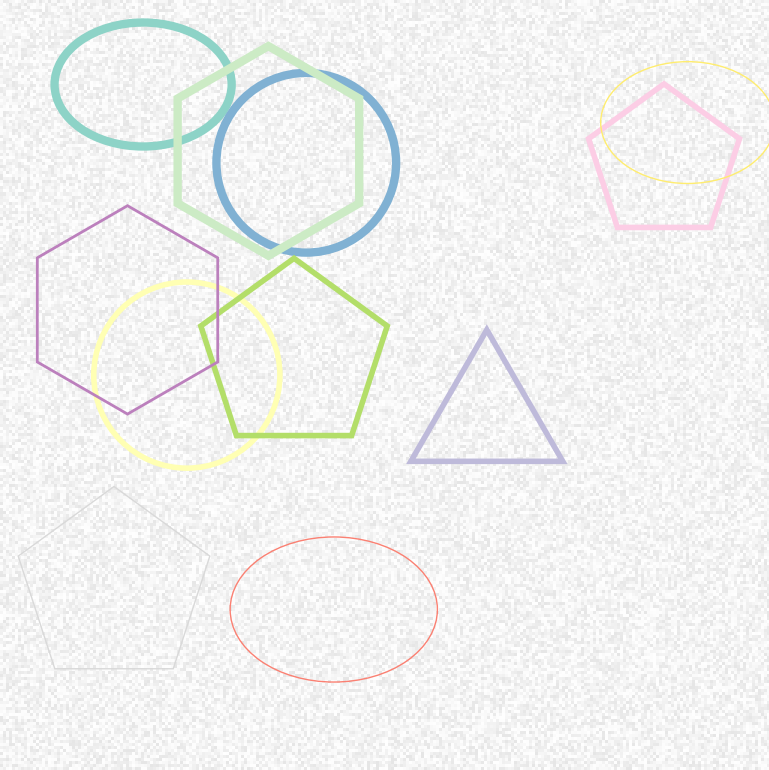[{"shape": "oval", "thickness": 3, "radius": 0.58, "center": [0.186, 0.89]}, {"shape": "circle", "thickness": 2, "radius": 0.6, "center": [0.243, 0.513]}, {"shape": "triangle", "thickness": 2, "radius": 0.57, "center": [0.632, 0.458]}, {"shape": "oval", "thickness": 0.5, "radius": 0.67, "center": [0.433, 0.208]}, {"shape": "circle", "thickness": 3, "radius": 0.58, "center": [0.398, 0.789]}, {"shape": "pentagon", "thickness": 2, "radius": 0.64, "center": [0.382, 0.537]}, {"shape": "pentagon", "thickness": 2, "radius": 0.52, "center": [0.862, 0.788]}, {"shape": "pentagon", "thickness": 0.5, "radius": 0.65, "center": [0.148, 0.237]}, {"shape": "hexagon", "thickness": 1, "radius": 0.68, "center": [0.166, 0.598]}, {"shape": "hexagon", "thickness": 3, "radius": 0.68, "center": [0.349, 0.804]}, {"shape": "oval", "thickness": 0.5, "radius": 0.57, "center": [0.893, 0.841]}]